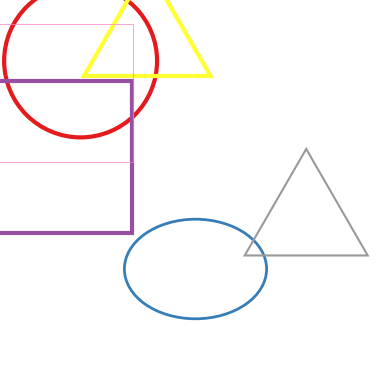[{"shape": "circle", "thickness": 3, "radius": 0.99, "center": [0.209, 0.842]}, {"shape": "oval", "thickness": 2, "radius": 0.92, "center": [0.508, 0.301]}, {"shape": "square", "thickness": 3, "radius": 0.98, "center": [0.147, 0.592]}, {"shape": "triangle", "thickness": 3, "radius": 0.95, "center": [0.382, 0.898]}, {"shape": "square", "thickness": 0.5, "radius": 0.9, "center": [0.166, 0.758]}, {"shape": "triangle", "thickness": 1.5, "radius": 0.92, "center": [0.795, 0.429]}]